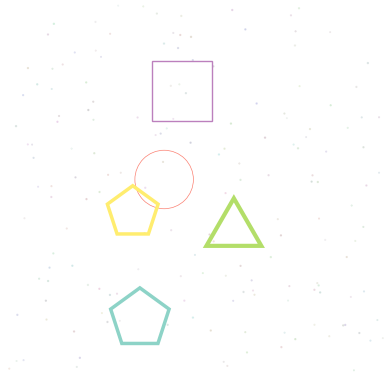[{"shape": "pentagon", "thickness": 2.5, "radius": 0.4, "center": [0.363, 0.172]}, {"shape": "circle", "thickness": 0.5, "radius": 0.38, "center": [0.426, 0.534]}, {"shape": "triangle", "thickness": 3, "radius": 0.41, "center": [0.607, 0.403]}, {"shape": "square", "thickness": 1, "radius": 0.39, "center": [0.473, 0.764]}, {"shape": "pentagon", "thickness": 2.5, "radius": 0.35, "center": [0.345, 0.448]}]